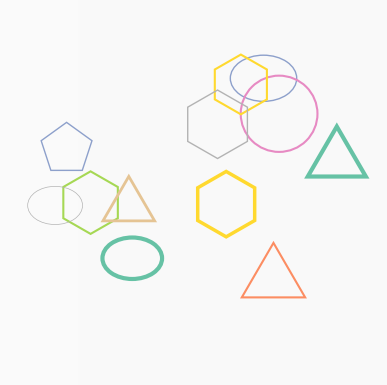[{"shape": "oval", "thickness": 3, "radius": 0.38, "center": [0.341, 0.329]}, {"shape": "triangle", "thickness": 3, "radius": 0.43, "center": [0.869, 0.585]}, {"shape": "triangle", "thickness": 1.5, "radius": 0.47, "center": [0.706, 0.275]}, {"shape": "oval", "thickness": 1, "radius": 0.43, "center": [0.68, 0.797]}, {"shape": "pentagon", "thickness": 1, "radius": 0.34, "center": [0.172, 0.613]}, {"shape": "circle", "thickness": 1.5, "radius": 0.5, "center": [0.72, 0.704]}, {"shape": "hexagon", "thickness": 1.5, "radius": 0.41, "center": [0.234, 0.474]}, {"shape": "hexagon", "thickness": 1.5, "radius": 0.39, "center": [0.622, 0.781]}, {"shape": "hexagon", "thickness": 2.5, "radius": 0.42, "center": [0.584, 0.47]}, {"shape": "triangle", "thickness": 2, "radius": 0.38, "center": [0.332, 0.465]}, {"shape": "oval", "thickness": 0.5, "radius": 0.35, "center": [0.142, 0.466]}, {"shape": "hexagon", "thickness": 1, "radius": 0.44, "center": [0.561, 0.677]}]